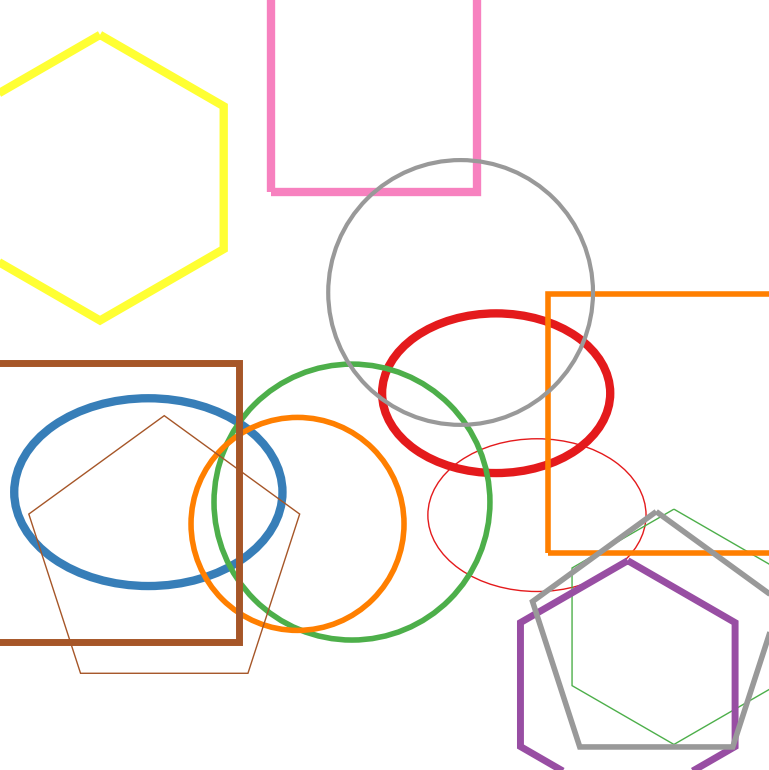[{"shape": "oval", "thickness": 3, "radius": 0.74, "center": [0.644, 0.489]}, {"shape": "oval", "thickness": 0.5, "radius": 0.71, "center": [0.697, 0.331]}, {"shape": "oval", "thickness": 3, "radius": 0.87, "center": [0.193, 0.361]}, {"shape": "hexagon", "thickness": 0.5, "radius": 0.76, "center": [0.875, 0.186]}, {"shape": "circle", "thickness": 2, "radius": 0.9, "center": [0.457, 0.348]}, {"shape": "hexagon", "thickness": 2.5, "radius": 0.8, "center": [0.815, 0.111]}, {"shape": "circle", "thickness": 2, "radius": 0.69, "center": [0.386, 0.32]}, {"shape": "square", "thickness": 2, "radius": 0.84, "center": [0.879, 0.449]}, {"shape": "hexagon", "thickness": 3, "radius": 0.93, "center": [0.13, 0.769]}, {"shape": "pentagon", "thickness": 0.5, "radius": 0.92, "center": [0.213, 0.275]}, {"shape": "square", "thickness": 2.5, "radius": 0.91, "center": [0.129, 0.348]}, {"shape": "square", "thickness": 3, "radius": 0.67, "center": [0.486, 0.884]}, {"shape": "circle", "thickness": 1.5, "radius": 0.86, "center": [0.598, 0.62]}, {"shape": "pentagon", "thickness": 2, "radius": 0.84, "center": [0.852, 0.167]}]